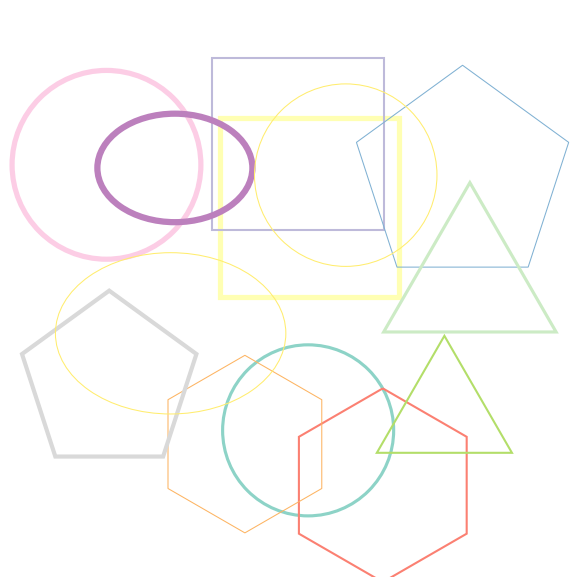[{"shape": "circle", "thickness": 1.5, "radius": 0.74, "center": [0.534, 0.254]}, {"shape": "square", "thickness": 2.5, "radius": 0.77, "center": [0.536, 0.639]}, {"shape": "square", "thickness": 1, "radius": 0.74, "center": [0.516, 0.749]}, {"shape": "hexagon", "thickness": 1, "radius": 0.84, "center": [0.663, 0.159]}, {"shape": "pentagon", "thickness": 0.5, "radius": 0.97, "center": [0.801, 0.693]}, {"shape": "hexagon", "thickness": 0.5, "radius": 0.77, "center": [0.424, 0.23]}, {"shape": "triangle", "thickness": 1, "radius": 0.68, "center": [0.77, 0.283]}, {"shape": "circle", "thickness": 2.5, "radius": 0.82, "center": [0.184, 0.714]}, {"shape": "pentagon", "thickness": 2, "radius": 0.79, "center": [0.189, 0.337]}, {"shape": "oval", "thickness": 3, "radius": 0.67, "center": [0.303, 0.708]}, {"shape": "triangle", "thickness": 1.5, "radius": 0.86, "center": [0.814, 0.51]}, {"shape": "circle", "thickness": 0.5, "radius": 0.79, "center": [0.599, 0.696]}, {"shape": "oval", "thickness": 0.5, "radius": 1.0, "center": [0.295, 0.422]}]